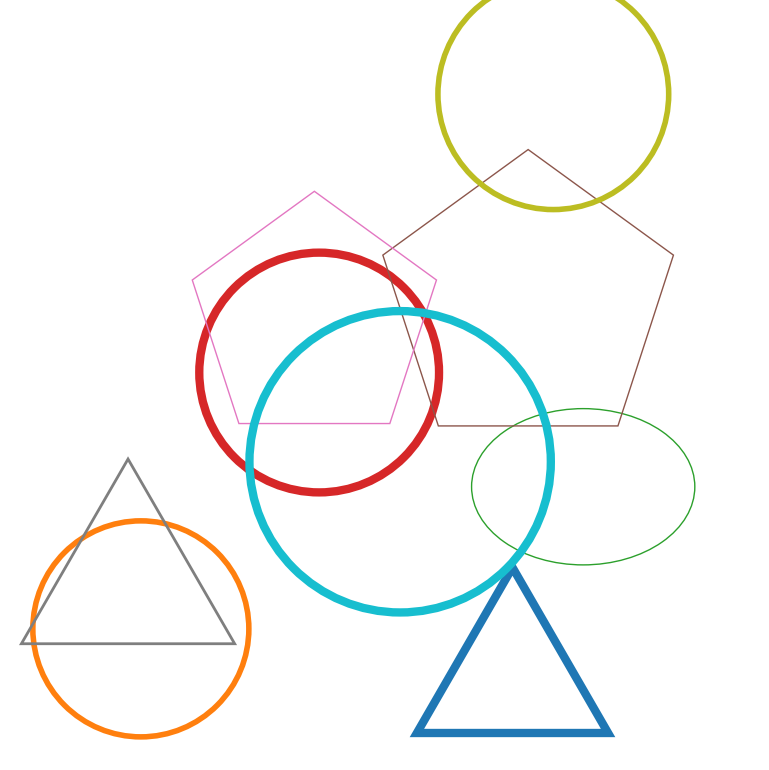[{"shape": "triangle", "thickness": 3, "radius": 0.72, "center": [0.666, 0.12]}, {"shape": "circle", "thickness": 2, "radius": 0.7, "center": [0.183, 0.183]}, {"shape": "oval", "thickness": 0.5, "radius": 0.72, "center": [0.757, 0.368]}, {"shape": "circle", "thickness": 3, "radius": 0.78, "center": [0.414, 0.516]}, {"shape": "pentagon", "thickness": 0.5, "radius": 0.99, "center": [0.686, 0.607]}, {"shape": "pentagon", "thickness": 0.5, "radius": 0.83, "center": [0.408, 0.585]}, {"shape": "triangle", "thickness": 1, "radius": 0.8, "center": [0.166, 0.244]}, {"shape": "circle", "thickness": 2, "radius": 0.75, "center": [0.719, 0.878]}, {"shape": "circle", "thickness": 3, "radius": 0.98, "center": [0.52, 0.4]}]